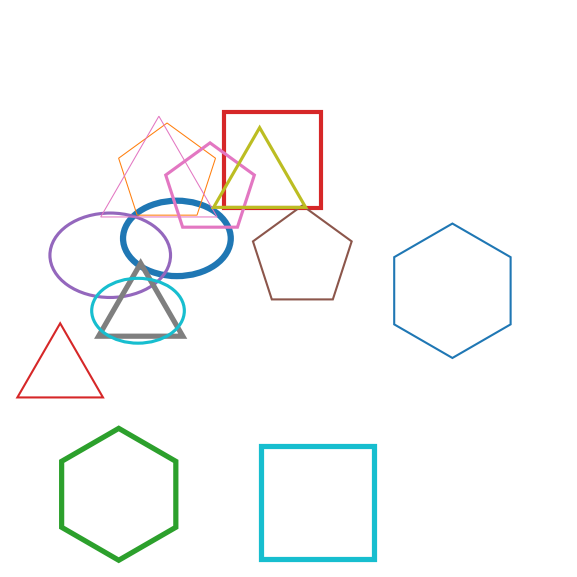[{"shape": "oval", "thickness": 3, "radius": 0.47, "center": [0.306, 0.586]}, {"shape": "hexagon", "thickness": 1, "radius": 0.58, "center": [0.783, 0.496]}, {"shape": "pentagon", "thickness": 0.5, "radius": 0.44, "center": [0.289, 0.698]}, {"shape": "hexagon", "thickness": 2.5, "radius": 0.57, "center": [0.206, 0.143]}, {"shape": "square", "thickness": 2, "radius": 0.42, "center": [0.472, 0.722]}, {"shape": "triangle", "thickness": 1, "radius": 0.43, "center": [0.104, 0.354]}, {"shape": "oval", "thickness": 1.5, "radius": 0.52, "center": [0.191, 0.557]}, {"shape": "pentagon", "thickness": 1, "radius": 0.45, "center": [0.524, 0.553]}, {"shape": "triangle", "thickness": 0.5, "radius": 0.58, "center": [0.275, 0.682]}, {"shape": "pentagon", "thickness": 1.5, "radius": 0.4, "center": [0.364, 0.671]}, {"shape": "triangle", "thickness": 2.5, "radius": 0.42, "center": [0.244, 0.459]}, {"shape": "triangle", "thickness": 1.5, "radius": 0.46, "center": [0.45, 0.686]}, {"shape": "square", "thickness": 2.5, "radius": 0.49, "center": [0.55, 0.129]}, {"shape": "oval", "thickness": 1.5, "radius": 0.4, "center": [0.239, 0.461]}]